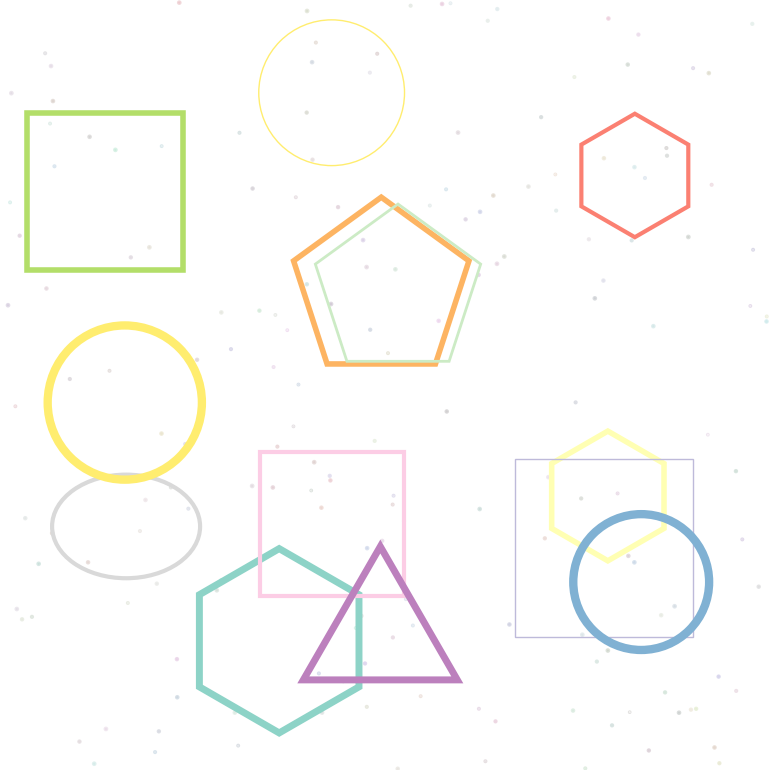[{"shape": "hexagon", "thickness": 2.5, "radius": 0.6, "center": [0.363, 0.168]}, {"shape": "hexagon", "thickness": 2, "radius": 0.42, "center": [0.789, 0.356]}, {"shape": "square", "thickness": 0.5, "radius": 0.58, "center": [0.785, 0.288]}, {"shape": "hexagon", "thickness": 1.5, "radius": 0.4, "center": [0.824, 0.772]}, {"shape": "circle", "thickness": 3, "radius": 0.44, "center": [0.833, 0.244]}, {"shape": "pentagon", "thickness": 2, "radius": 0.6, "center": [0.495, 0.624]}, {"shape": "square", "thickness": 2, "radius": 0.51, "center": [0.137, 0.751]}, {"shape": "square", "thickness": 1.5, "radius": 0.47, "center": [0.431, 0.319]}, {"shape": "oval", "thickness": 1.5, "radius": 0.48, "center": [0.164, 0.316]}, {"shape": "triangle", "thickness": 2.5, "radius": 0.58, "center": [0.494, 0.175]}, {"shape": "pentagon", "thickness": 1, "radius": 0.56, "center": [0.517, 0.622]}, {"shape": "circle", "thickness": 3, "radius": 0.5, "center": [0.162, 0.477]}, {"shape": "circle", "thickness": 0.5, "radius": 0.47, "center": [0.431, 0.88]}]